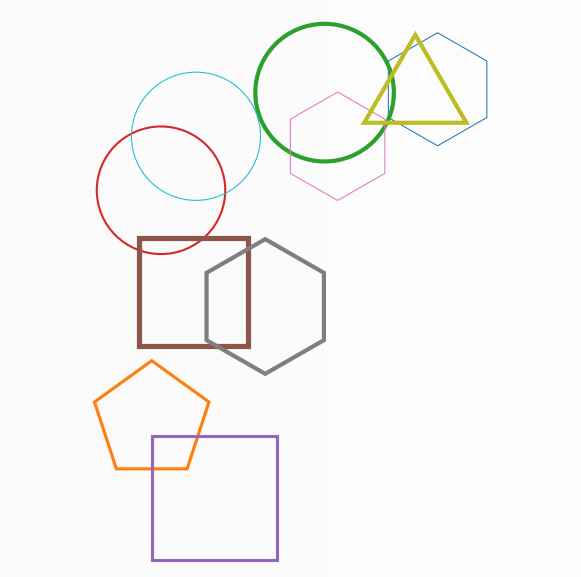[{"shape": "hexagon", "thickness": 0.5, "radius": 0.49, "center": [0.753, 0.845]}, {"shape": "pentagon", "thickness": 1.5, "radius": 0.52, "center": [0.261, 0.271]}, {"shape": "circle", "thickness": 2, "radius": 0.6, "center": [0.558, 0.839]}, {"shape": "circle", "thickness": 1, "radius": 0.55, "center": [0.277, 0.67]}, {"shape": "square", "thickness": 1.5, "radius": 0.54, "center": [0.37, 0.136]}, {"shape": "square", "thickness": 2.5, "radius": 0.47, "center": [0.333, 0.493]}, {"shape": "hexagon", "thickness": 0.5, "radius": 0.47, "center": [0.581, 0.746]}, {"shape": "hexagon", "thickness": 2, "radius": 0.58, "center": [0.456, 0.468]}, {"shape": "triangle", "thickness": 2, "radius": 0.51, "center": [0.714, 0.837]}, {"shape": "circle", "thickness": 0.5, "radius": 0.56, "center": [0.337, 0.763]}]